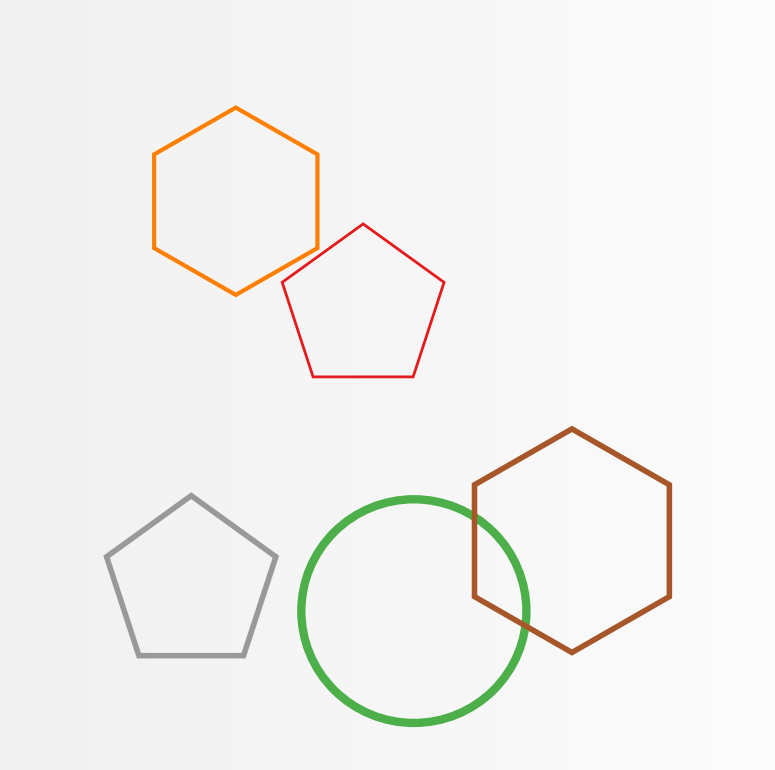[{"shape": "pentagon", "thickness": 1, "radius": 0.55, "center": [0.469, 0.599]}, {"shape": "circle", "thickness": 3, "radius": 0.73, "center": [0.534, 0.206]}, {"shape": "hexagon", "thickness": 1.5, "radius": 0.61, "center": [0.304, 0.739]}, {"shape": "hexagon", "thickness": 2, "radius": 0.73, "center": [0.738, 0.298]}, {"shape": "pentagon", "thickness": 2, "radius": 0.57, "center": [0.247, 0.241]}]